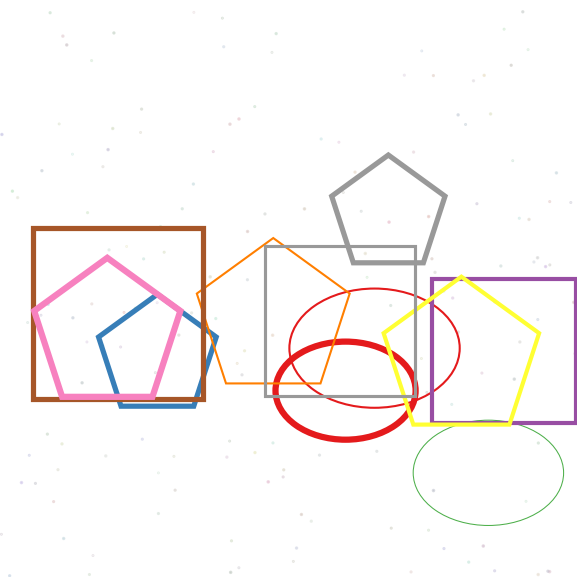[{"shape": "oval", "thickness": 3, "radius": 0.61, "center": [0.598, 0.323]}, {"shape": "oval", "thickness": 1, "radius": 0.74, "center": [0.649, 0.396]}, {"shape": "pentagon", "thickness": 2.5, "radius": 0.54, "center": [0.273, 0.382]}, {"shape": "oval", "thickness": 0.5, "radius": 0.65, "center": [0.846, 0.18]}, {"shape": "square", "thickness": 2, "radius": 0.62, "center": [0.873, 0.391]}, {"shape": "pentagon", "thickness": 1, "radius": 0.7, "center": [0.473, 0.448]}, {"shape": "pentagon", "thickness": 2, "radius": 0.71, "center": [0.799, 0.378]}, {"shape": "square", "thickness": 2.5, "radius": 0.74, "center": [0.204, 0.456]}, {"shape": "pentagon", "thickness": 3, "radius": 0.67, "center": [0.186, 0.42]}, {"shape": "square", "thickness": 1.5, "radius": 0.65, "center": [0.589, 0.443]}, {"shape": "pentagon", "thickness": 2.5, "radius": 0.52, "center": [0.672, 0.628]}]